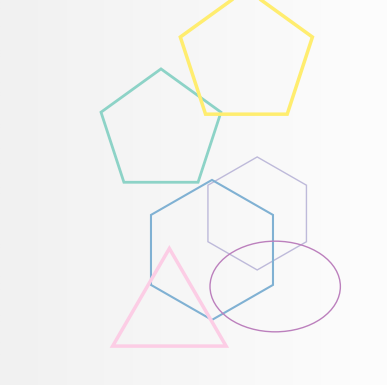[{"shape": "pentagon", "thickness": 2, "radius": 0.81, "center": [0.415, 0.658]}, {"shape": "hexagon", "thickness": 1, "radius": 0.73, "center": [0.664, 0.446]}, {"shape": "hexagon", "thickness": 1.5, "radius": 0.91, "center": [0.547, 0.351]}, {"shape": "triangle", "thickness": 2.5, "radius": 0.84, "center": [0.437, 0.186]}, {"shape": "oval", "thickness": 1, "radius": 0.84, "center": [0.71, 0.256]}, {"shape": "pentagon", "thickness": 2.5, "radius": 0.9, "center": [0.636, 0.848]}]